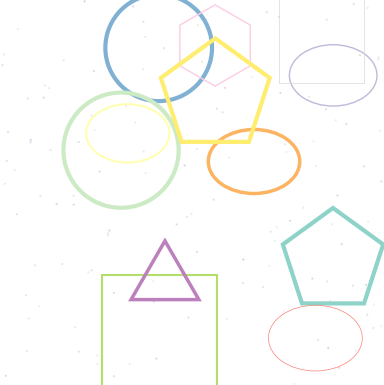[{"shape": "pentagon", "thickness": 3, "radius": 0.69, "center": [0.865, 0.323]}, {"shape": "oval", "thickness": 1.5, "radius": 0.54, "center": [0.332, 0.654]}, {"shape": "oval", "thickness": 1, "radius": 0.57, "center": [0.865, 0.804]}, {"shape": "oval", "thickness": 0.5, "radius": 0.61, "center": [0.819, 0.122]}, {"shape": "circle", "thickness": 3, "radius": 0.69, "center": [0.412, 0.876]}, {"shape": "oval", "thickness": 2.5, "radius": 0.59, "center": [0.66, 0.581]}, {"shape": "square", "thickness": 1.5, "radius": 0.74, "center": [0.414, 0.136]}, {"shape": "hexagon", "thickness": 1, "radius": 0.53, "center": [0.559, 0.882]}, {"shape": "square", "thickness": 0.5, "radius": 0.55, "center": [0.835, 0.895]}, {"shape": "triangle", "thickness": 2.5, "radius": 0.51, "center": [0.428, 0.273]}, {"shape": "circle", "thickness": 3, "radius": 0.75, "center": [0.314, 0.61]}, {"shape": "pentagon", "thickness": 3, "radius": 0.74, "center": [0.559, 0.752]}]